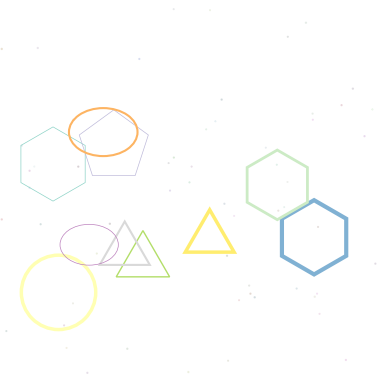[{"shape": "hexagon", "thickness": 0.5, "radius": 0.48, "center": [0.138, 0.574]}, {"shape": "circle", "thickness": 2.5, "radius": 0.48, "center": [0.152, 0.241]}, {"shape": "pentagon", "thickness": 0.5, "radius": 0.47, "center": [0.296, 0.62]}, {"shape": "hexagon", "thickness": 3, "radius": 0.48, "center": [0.816, 0.384]}, {"shape": "oval", "thickness": 1.5, "radius": 0.45, "center": [0.268, 0.657]}, {"shape": "triangle", "thickness": 1, "radius": 0.4, "center": [0.371, 0.321]}, {"shape": "triangle", "thickness": 1.5, "radius": 0.38, "center": [0.324, 0.35]}, {"shape": "oval", "thickness": 0.5, "radius": 0.38, "center": [0.232, 0.364]}, {"shape": "hexagon", "thickness": 2, "radius": 0.45, "center": [0.72, 0.52]}, {"shape": "triangle", "thickness": 2.5, "radius": 0.37, "center": [0.545, 0.382]}]